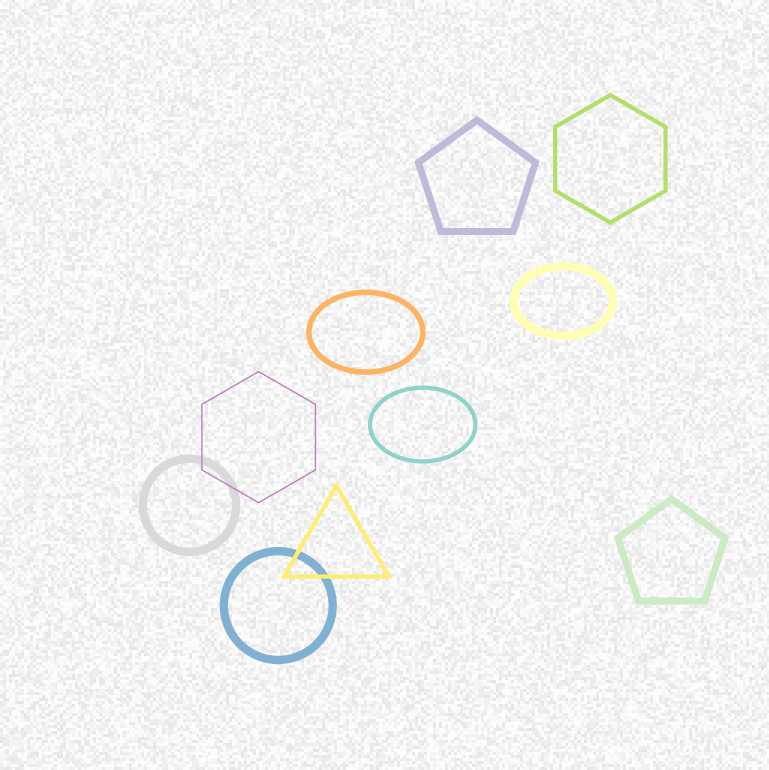[{"shape": "oval", "thickness": 1.5, "radius": 0.34, "center": [0.549, 0.449]}, {"shape": "oval", "thickness": 3, "radius": 0.32, "center": [0.732, 0.609]}, {"shape": "pentagon", "thickness": 2.5, "radius": 0.4, "center": [0.619, 0.764]}, {"shape": "circle", "thickness": 3, "radius": 0.35, "center": [0.361, 0.214]}, {"shape": "oval", "thickness": 2, "radius": 0.37, "center": [0.475, 0.569]}, {"shape": "hexagon", "thickness": 1.5, "radius": 0.41, "center": [0.793, 0.794]}, {"shape": "circle", "thickness": 3, "radius": 0.3, "center": [0.246, 0.344]}, {"shape": "hexagon", "thickness": 0.5, "radius": 0.43, "center": [0.336, 0.432]}, {"shape": "pentagon", "thickness": 2.5, "radius": 0.37, "center": [0.872, 0.279]}, {"shape": "triangle", "thickness": 1.5, "radius": 0.39, "center": [0.437, 0.291]}]